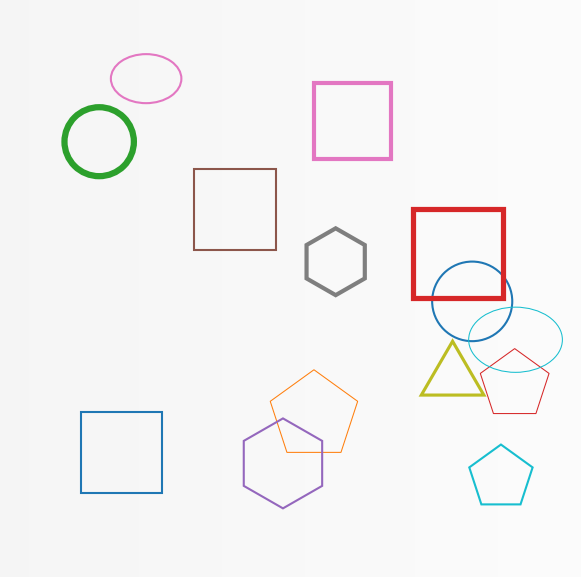[{"shape": "square", "thickness": 1, "radius": 0.35, "center": [0.209, 0.216]}, {"shape": "circle", "thickness": 1, "radius": 0.34, "center": [0.812, 0.477]}, {"shape": "pentagon", "thickness": 0.5, "radius": 0.4, "center": [0.54, 0.28]}, {"shape": "circle", "thickness": 3, "radius": 0.3, "center": [0.171, 0.754]}, {"shape": "square", "thickness": 2.5, "radius": 0.39, "center": [0.787, 0.56]}, {"shape": "pentagon", "thickness": 0.5, "radius": 0.31, "center": [0.885, 0.333]}, {"shape": "hexagon", "thickness": 1, "radius": 0.39, "center": [0.487, 0.197]}, {"shape": "square", "thickness": 1, "radius": 0.35, "center": [0.405, 0.637]}, {"shape": "square", "thickness": 2, "radius": 0.33, "center": [0.607, 0.789]}, {"shape": "oval", "thickness": 1, "radius": 0.3, "center": [0.251, 0.863]}, {"shape": "hexagon", "thickness": 2, "radius": 0.29, "center": [0.578, 0.546]}, {"shape": "triangle", "thickness": 1.5, "radius": 0.31, "center": [0.779, 0.346]}, {"shape": "pentagon", "thickness": 1, "radius": 0.29, "center": [0.862, 0.172]}, {"shape": "oval", "thickness": 0.5, "radius": 0.4, "center": [0.887, 0.411]}]